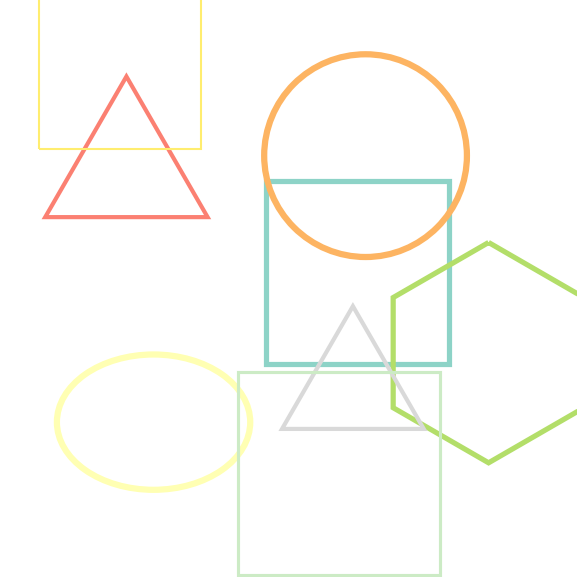[{"shape": "square", "thickness": 2.5, "radius": 0.79, "center": [0.62, 0.527]}, {"shape": "oval", "thickness": 3, "radius": 0.84, "center": [0.266, 0.268]}, {"shape": "triangle", "thickness": 2, "radius": 0.81, "center": [0.219, 0.704]}, {"shape": "circle", "thickness": 3, "radius": 0.88, "center": [0.633, 0.73]}, {"shape": "hexagon", "thickness": 2.5, "radius": 0.95, "center": [0.846, 0.389]}, {"shape": "triangle", "thickness": 2, "radius": 0.71, "center": [0.611, 0.327]}, {"shape": "square", "thickness": 1.5, "radius": 0.88, "center": [0.587, 0.179]}, {"shape": "square", "thickness": 1, "radius": 0.7, "center": [0.208, 0.882]}]